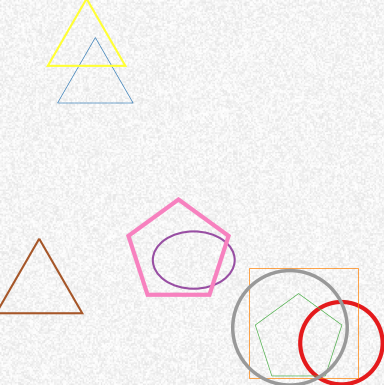[{"shape": "circle", "thickness": 3, "radius": 0.54, "center": [0.887, 0.109]}, {"shape": "triangle", "thickness": 0.5, "radius": 0.57, "center": [0.248, 0.789]}, {"shape": "pentagon", "thickness": 0.5, "radius": 0.59, "center": [0.776, 0.119]}, {"shape": "oval", "thickness": 1.5, "radius": 0.53, "center": [0.503, 0.324]}, {"shape": "square", "thickness": 0.5, "radius": 0.71, "center": [0.789, 0.16]}, {"shape": "triangle", "thickness": 1.5, "radius": 0.58, "center": [0.225, 0.887]}, {"shape": "triangle", "thickness": 1.5, "radius": 0.65, "center": [0.102, 0.251]}, {"shape": "pentagon", "thickness": 3, "radius": 0.68, "center": [0.464, 0.345]}, {"shape": "circle", "thickness": 2.5, "radius": 0.74, "center": [0.753, 0.149]}]